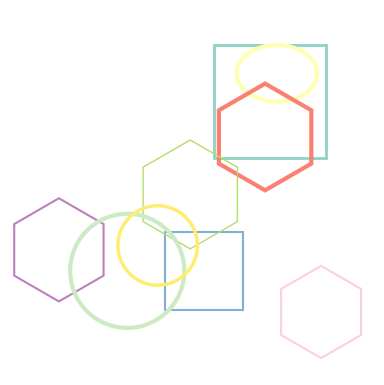[{"shape": "square", "thickness": 2, "radius": 0.73, "center": [0.702, 0.736]}, {"shape": "oval", "thickness": 3, "radius": 0.52, "center": [0.719, 0.81]}, {"shape": "hexagon", "thickness": 3, "radius": 0.69, "center": [0.689, 0.644]}, {"shape": "square", "thickness": 1.5, "radius": 0.51, "center": [0.53, 0.296]}, {"shape": "hexagon", "thickness": 1, "radius": 0.71, "center": [0.494, 0.495]}, {"shape": "hexagon", "thickness": 1.5, "radius": 0.6, "center": [0.834, 0.19]}, {"shape": "hexagon", "thickness": 1.5, "radius": 0.67, "center": [0.153, 0.351]}, {"shape": "circle", "thickness": 3, "radius": 0.74, "center": [0.331, 0.296]}, {"shape": "circle", "thickness": 2.5, "radius": 0.52, "center": [0.41, 0.362]}]